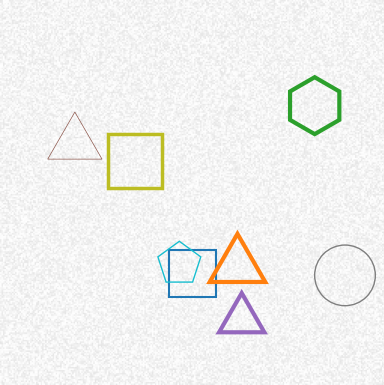[{"shape": "square", "thickness": 1.5, "radius": 0.3, "center": [0.5, 0.29]}, {"shape": "triangle", "thickness": 3, "radius": 0.42, "center": [0.617, 0.309]}, {"shape": "hexagon", "thickness": 3, "radius": 0.37, "center": [0.817, 0.726]}, {"shape": "triangle", "thickness": 3, "radius": 0.34, "center": [0.628, 0.171]}, {"shape": "triangle", "thickness": 0.5, "radius": 0.41, "center": [0.194, 0.627]}, {"shape": "circle", "thickness": 1, "radius": 0.39, "center": [0.896, 0.285]}, {"shape": "square", "thickness": 2.5, "radius": 0.35, "center": [0.35, 0.582]}, {"shape": "pentagon", "thickness": 1, "radius": 0.29, "center": [0.466, 0.315]}]